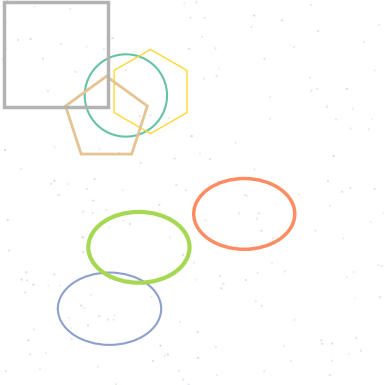[{"shape": "circle", "thickness": 1.5, "radius": 0.53, "center": [0.327, 0.752]}, {"shape": "oval", "thickness": 2.5, "radius": 0.66, "center": [0.634, 0.444]}, {"shape": "oval", "thickness": 1.5, "radius": 0.67, "center": [0.284, 0.198]}, {"shape": "oval", "thickness": 3, "radius": 0.66, "center": [0.361, 0.358]}, {"shape": "hexagon", "thickness": 1, "radius": 0.55, "center": [0.391, 0.762]}, {"shape": "pentagon", "thickness": 2, "radius": 0.56, "center": [0.276, 0.69]}, {"shape": "square", "thickness": 2.5, "radius": 0.68, "center": [0.146, 0.858]}]